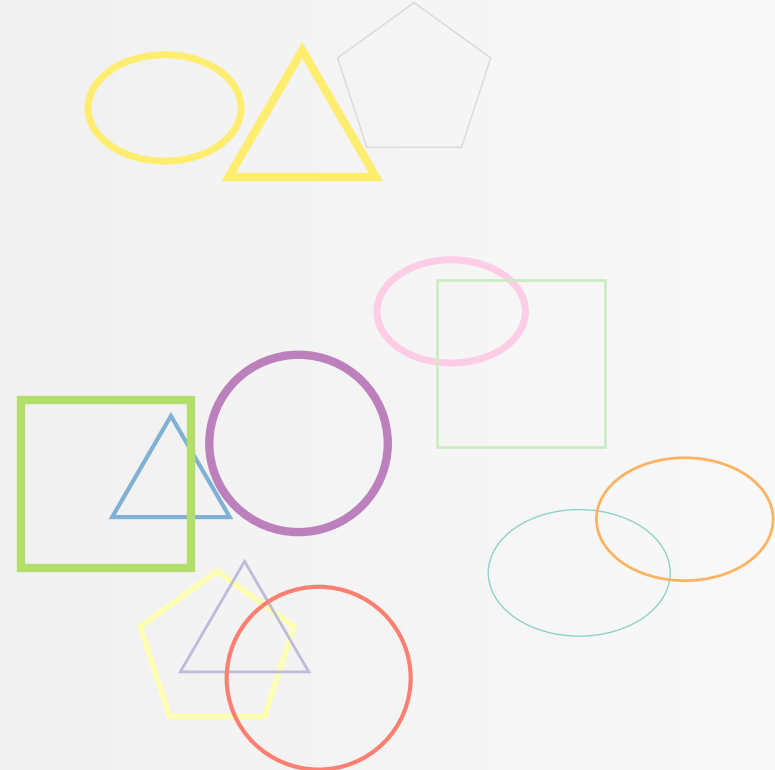[{"shape": "oval", "thickness": 0.5, "radius": 0.59, "center": [0.747, 0.256]}, {"shape": "pentagon", "thickness": 2, "radius": 0.52, "center": [0.28, 0.154]}, {"shape": "triangle", "thickness": 1, "radius": 0.48, "center": [0.316, 0.175]}, {"shape": "circle", "thickness": 1.5, "radius": 0.59, "center": [0.411, 0.119]}, {"shape": "triangle", "thickness": 1.5, "radius": 0.44, "center": [0.221, 0.372]}, {"shape": "oval", "thickness": 1, "radius": 0.57, "center": [0.884, 0.326]}, {"shape": "square", "thickness": 3, "radius": 0.55, "center": [0.137, 0.371]}, {"shape": "oval", "thickness": 2.5, "radius": 0.48, "center": [0.582, 0.596]}, {"shape": "pentagon", "thickness": 0.5, "radius": 0.52, "center": [0.534, 0.893]}, {"shape": "circle", "thickness": 3, "radius": 0.58, "center": [0.385, 0.424]}, {"shape": "square", "thickness": 1, "radius": 0.54, "center": [0.672, 0.528]}, {"shape": "triangle", "thickness": 3, "radius": 0.55, "center": [0.39, 0.825]}, {"shape": "oval", "thickness": 2.5, "radius": 0.49, "center": [0.212, 0.86]}]